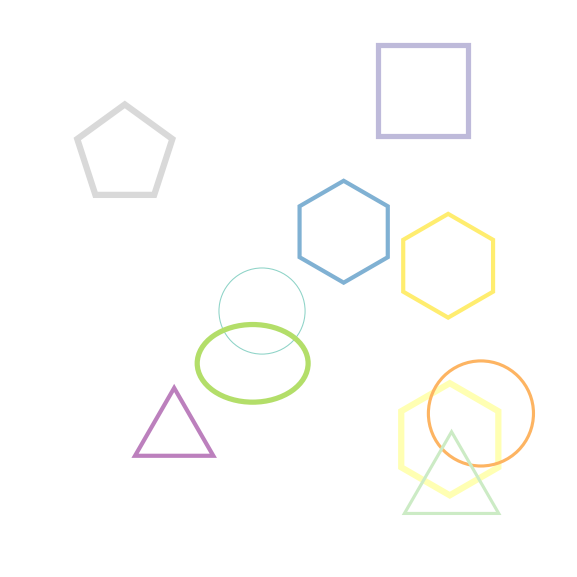[{"shape": "circle", "thickness": 0.5, "radius": 0.37, "center": [0.454, 0.461]}, {"shape": "hexagon", "thickness": 3, "radius": 0.49, "center": [0.779, 0.239]}, {"shape": "square", "thickness": 2.5, "radius": 0.39, "center": [0.733, 0.842]}, {"shape": "hexagon", "thickness": 2, "radius": 0.44, "center": [0.595, 0.598]}, {"shape": "circle", "thickness": 1.5, "radius": 0.45, "center": [0.833, 0.283]}, {"shape": "oval", "thickness": 2.5, "radius": 0.48, "center": [0.438, 0.37]}, {"shape": "pentagon", "thickness": 3, "radius": 0.43, "center": [0.216, 0.732]}, {"shape": "triangle", "thickness": 2, "radius": 0.39, "center": [0.302, 0.249]}, {"shape": "triangle", "thickness": 1.5, "radius": 0.47, "center": [0.782, 0.157]}, {"shape": "hexagon", "thickness": 2, "radius": 0.45, "center": [0.776, 0.539]}]